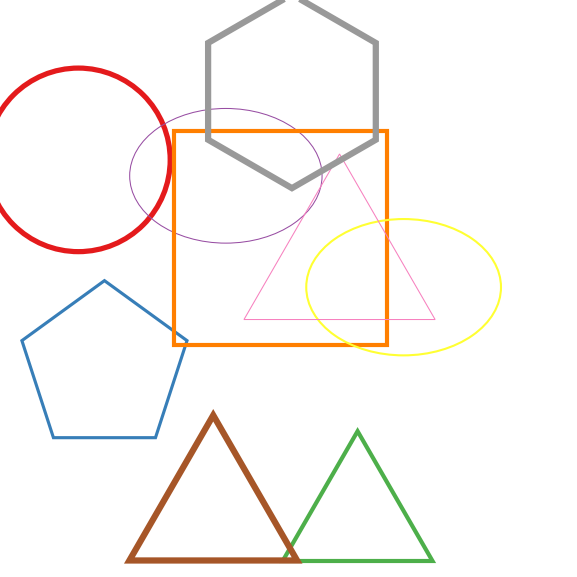[{"shape": "circle", "thickness": 2.5, "radius": 0.79, "center": [0.136, 0.722]}, {"shape": "pentagon", "thickness": 1.5, "radius": 0.75, "center": [0.181, 0.363]}, {"shape": "triangle", "thickness": 2, "radius": 0.75, "center": [0.619, 0.103]}, {"shape": "oval", "thickness": 0.5, "radius": 0.83, "center": [0.391, 0.695]}, {"shape": "square", "thickness": 2, "radius": 0.92, "center": [0.485, 0.587]}, {"shape": "oval", "thickness": 1, "radius": 0.84, "center": [0.699, 0.502]}, {"shape": "triangle", "thickness": 3, "radius": 0.84, "center": [0.369, 0.112]}, {"shape": "triangle", "thickness": 0.5, "radius": 0.96, "center": [0.588, 0.541]}, {"shape": "hexagon", "thickness": 3, "radius": 0.84, "center": [0.506, 0.841]}]